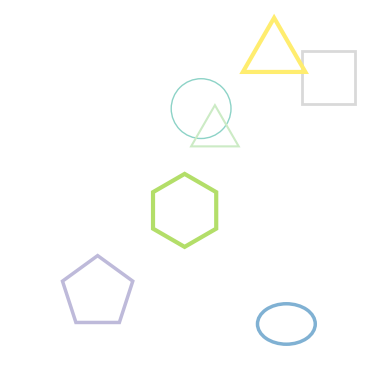[{"shape": "circle", "thickness": 1, "radius": 0.39, "center": [0.522, 0.718]}, {"shape": "pentagon", "thickness": 2.5, "radius": 0.48, "center": [0.254, 0.24]}, {"shape": "oval", "thickness": 2.5, "radius": 0.38, "center": [0.744, 0.158]}, {"shape": "hexagon", "thickness": 3, "radius": 0.47, "center": [0.48, 0.454]}, {"shape": "square", "thickness": 2, "radius": 0.34, "center": [0.854, 0.798]}, {"shape": "triangle", "thickness": 1.5, "radius": 0.36, "center": [0.558, 0.655]}, {"shape": "triangle", "thickness": 3, "radius": 0.47, "center": [0.712, 0.86]}]